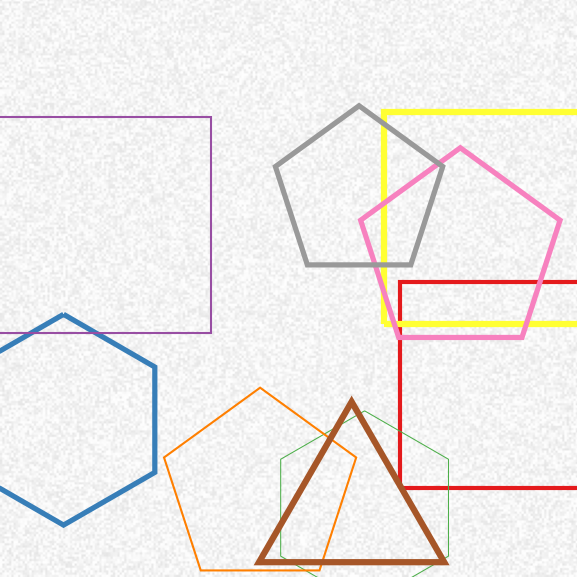[{"shape": "square", "thickness": 2, "radius": 0.89, "center": [0.871, 0.333]}, {"shape": "hexagon", "thickness": 2.5, "radius": 0.91, "center": [0.11, 0.272]}, {"shape": "hexagon", "thickness": 0.5, "radius": 0.84, "center": [0.631, 0.12]}, {"shape": "square", "thickness": 1, "radius": 0.93, "center": [0.178, 0.61]}, {"shape": "pentagon", "thickness": 1, "radius": 0.87, "center": [0.45, 0.153]}, {"shape": "square", "thickness": 3, "radius": 0.92, "center": [0.848, 0.622]}, {"shape": "triangle", "thickness": 3, "radius": 0.93, "center": [0.609, 0.118]}, {"shape": "pentagon", "thickness": 2.5, "radius": 0.91, "center": [0.797, 0.562]}, {"shape": "pentagon", "thickness": 2.5, "radius": 0.76, "center": [0.622, 0.664]}]